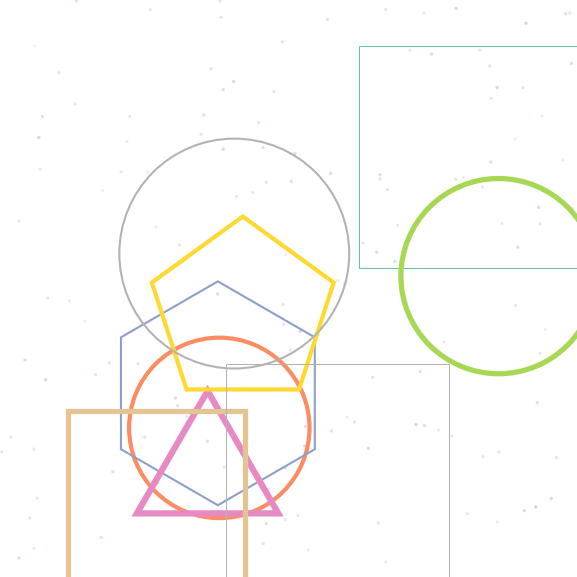[{"shape": "square", "thickness": 0.5, "radius": 0.96, "center": [0.814, 0.727]}, {"shape": "circle", "thickness": 2, "radius": 0.78, "center": [0.38, 0.258]}, {"shape": "hexagon", "thickness": 1, "radius": 0.97, "center": [0.377, 0.318]}, {"shape": "triangle", "thickness": 3, "radius": 0.71, "center": [0.359, 0.181]}, {"shape": "circle", "thickness": 2.5, "radius": 0.85, "center": [0.863, 0.521]}, {"shape": "pentagon", "thickness": 2, "radius": 0.83, "center": [0.42, 0.459]}, {"shape": "square", "thickness": 2.5, "radius": 0.77, "center": [0.271, 0.134]}, {"shape": "circle", "thickness": 1, "radius": 1.0, "center": [0.406, 0.56]}, {"shape": "square", "thickness": 0.5, "radius": 0.97, "center": [0.585, 0.175]}]